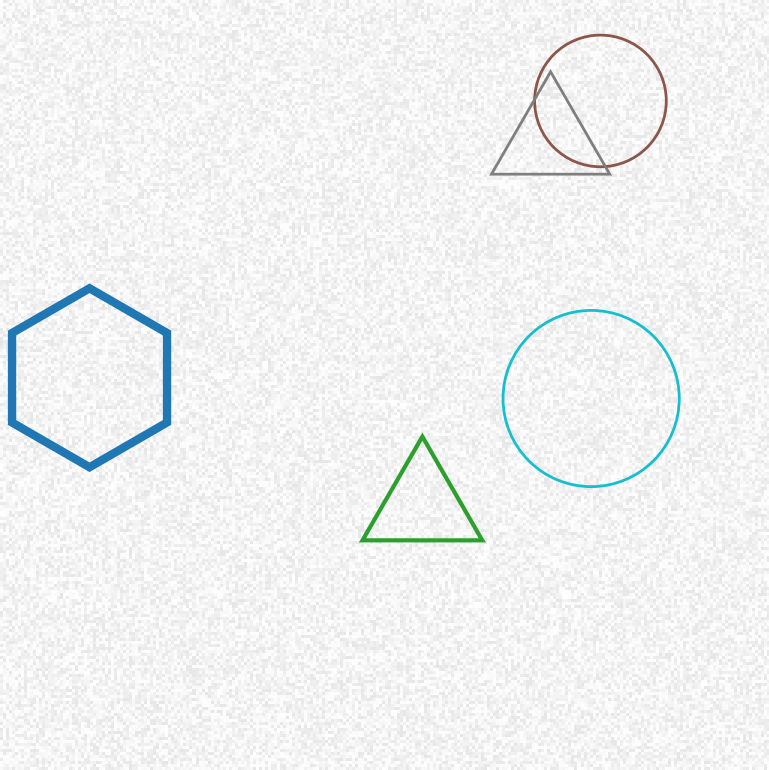[{"shape": "hexagon", "thickness": 3, "radius": 0.58, "center": [0.116, 0.509]}, {"shape": "triangle", "thickness": 1.5, "radius": 0.45, "center": [0.549, 0.343]}, {"shape": "circle", "thickness": 1, "radius": 0.43, "center": [0.78, 0.869]}, {"shape": "triangle", "thickness": 1, "radius": 0.44, "center": [0.715, 0.818]}, {"shape": "circle", "thickness": 1, "radius": 0.57, "center": [0.768, 0.482]}]